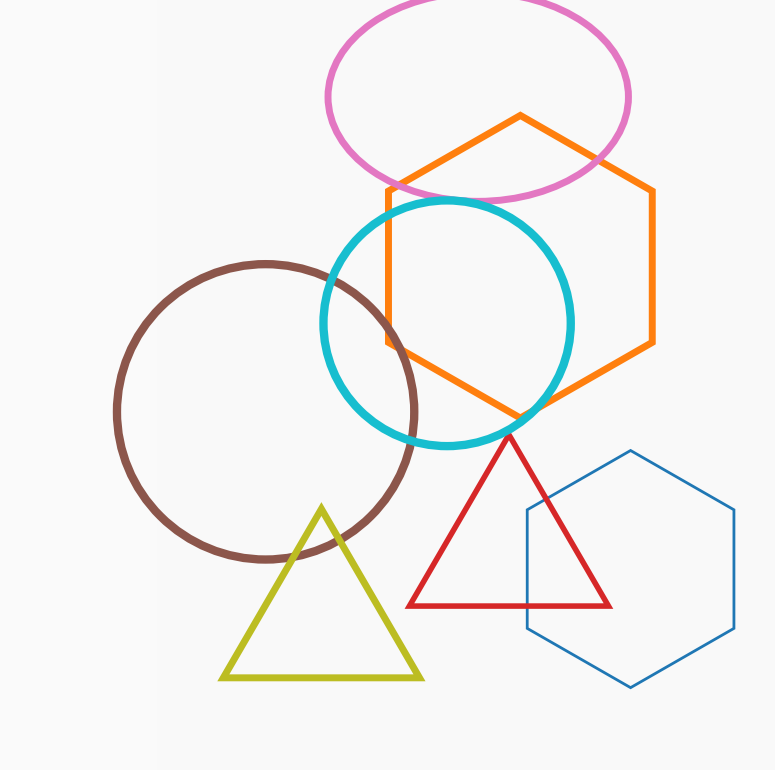[{"shape": "hexagon", "thickness": 1, "radius": 0.77, "center": [0.814, 0.261]}, {"shape": "hexagon", "thickness": 2.5, "radius": 0.98, "center": [0.671, 0.654]}, {"shape": "triangle", "thickness": 2, "radius": 0.74, "center": [0.657, 0.287]}, {"shape": "circle", "thickness": 3, "radius": 0.96, "center": [0.343, 0.465]}, {"shape": "oval", "thickness": 2.5, "radius": 0.97, "center": [0.617, 0.874]}, {"shape": "triangle", "thickness": 2.5, "radius": 0.73, "center": [0.415, 0.193]}, {"shape": "circle", "thickness": 3, "radius": 0.8, "center": [0.577, 0.58]}]